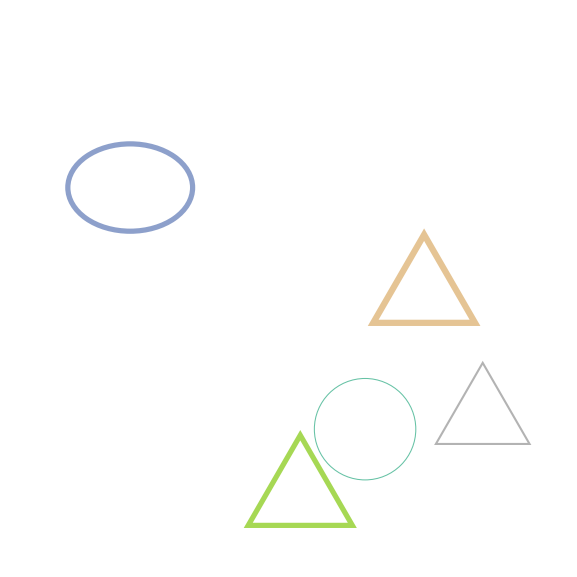[{"shape": "circle", "thickness": 0.5, "radius": 0.44, "center": [0.632, 0.256]}, {"shape": "oval", "thickness": 2.5, "radius": 0.54, "center": [0.225, 0.674]}, {"shape": "triangle", "thickness": 2.5, "radius": 0.52, "center": [0.52, 0.141]}, {"shape": "triangle", "thickness": 3, "radius": 0.51, "center": [0.734, 0.491]}, {"shape": "triangle", "thickness": 1, "radius": 0.47, "center": [0.836, 0.277]}]